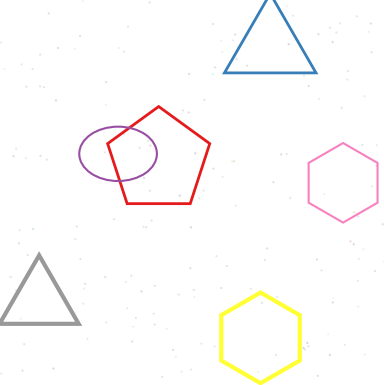[{"shape": "pentagon", "thickness": 2, "radius": 0.7, "center": [0.412, 0.584]}, {"shape": "triangle", "thickness": 2, "radius": 0.69, "center": [0.702, 0.879]}, {"shape": "oval", "thickness": 1.5, "radius": 0.5, "center": [0.307, 0.6]}, {"shape": "hexagon", "thickness": 3, "radius": 0.59, "center": [0.677, 0.122]}, {"shape": "hexagon", "thickness": 1.5, "radius": 0.52, "center": [0.891, 0.525]}, {"shape": "triangle", "thickness": 3, "radius": 0.59, "center": [0.102, 0.218]}]